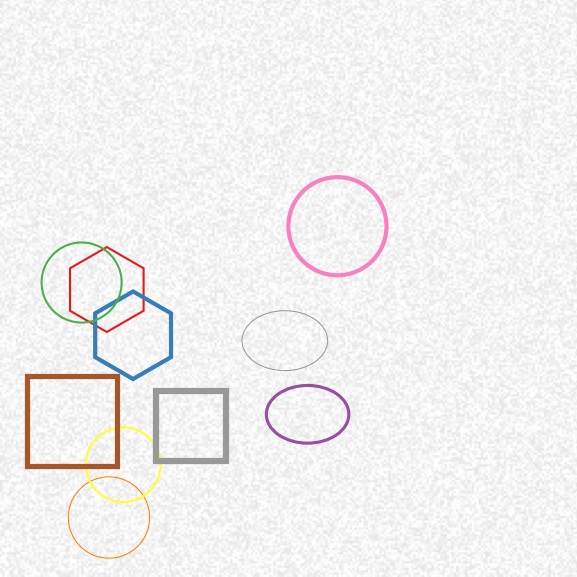[{"shape": "hexagon", "thickness": 1, "radius": 0.37, "center": [0.185, 0.498]}, {"shape": "hexagon", "thickness": 2, "radius": 0.38, "center": [0.23, 0.419]}, {"shape": "circle", "thickness": 1, "radius": 0.35, "center": [0.141, 0.51]}, {"shape": "oval", "thickness": 1.5, "radius": 0.36, "center": [0.533, 0.282]}, {"shape": "circle", "thickness": 0.5, "radius": 0.35, "center": [0.189, 0.103]}, {"shape": "circle", "thickness": 1, "radius": 0.32, "center": [0.213, 0.194]}, {"shape": "square", "thickness": 2.5, "radius": 0.39, "center": [0.125, 0.269]}, {"shape": "circle", "thickness": 2, "radius": 0.42, "center": [0.584, 0.607]}, {"shape": "oval", "thickness": 0.5, "radius": 0.37, "center": [0.493, 0.409]}, {"shape": "square", "thickness": 3, "radius": 0.3, "center": [0.33, 0.261]}]